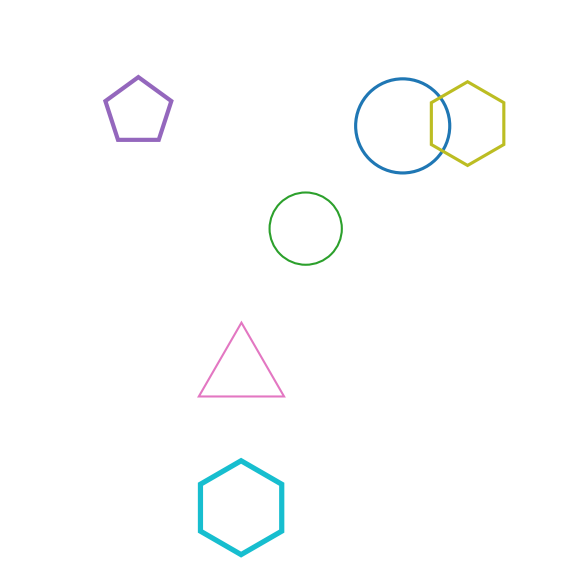[{"shape": "circle", "thickness": 1.5, "radius": 0.41, "center": [0.697, 0.781]}, {"shape": "circle", "thickness": 1, "radius": 0.31, "center": [0.529, 0.603]}, {"shape": "pentagon", "thickness": 2, "radius": 0.3, "center": [0.24, 0.806]}, {"shape": "triangle", "thickness": 1, "radius": 0.43, "center": [0.418, 0.355]}, {"shape": "hexagon", "thickness": 1.5, "radius": 0.36, "center": [0.81, 0.785]}, {"shape": "hexagon", "thickness": 2.5, "radius": 0.41, "center": [0.417, 0.12]}]